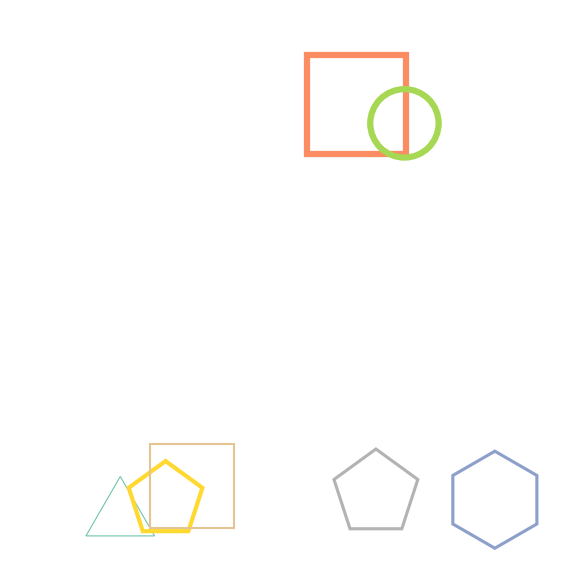[{"shape": "triangle", "thickness": 0.5, "radius": 0.34, "center": [0.208, 0.105]}, {"shape": "square", "thickness": 3, "radius": 0.43, "center": [0.618, 0.818]}, {"shape": "hexagon", "thickness": 1.5, "radius": 0.42, "center": [0.857, 0.134]}, {"shape": "circle", "thickness": 3, "radius": 0.3, "center": [0.7, 0.786]}, {"shape": "pentagon", "thickness": 2, "radius": 0.34, "center": [0.287, 0.134]}, {"shape": "square", "thickness": 1, "radius": 0.36, "center": [0.333, 0.157]}, {"shape": "pentagon", "thickness": 1.5, "radius": 0.38, "center": [0.651, 0.145]}]